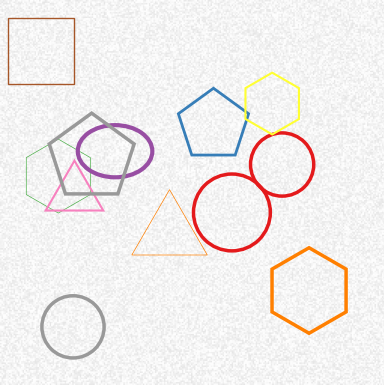[{"shape": "circle", "thickness": 2.5, "radius": 0.5, "center": [0.602, 0.448]}, {"shape": "circle", "thickness": 2.5, "radius": 0.41, "center": [0.733, 0.573]}, {"shape": "pentagon", "thickness": 2, "radius": 0.48, "center": [0.555, 0.675]}, {"shape": "hexagon", "thickness": 0.5, "radius": 0.48, "center": [0.151, 0.543]}, {"shape": "oval", "thickness": 3, "radius": 0.48, "center": [0.299, 0.607]}, {"shape": "triangle", "thickness": 0.5, "radius": 0.57, "center": [0.44, 0.394]}, {"shape": "hexagon", "thickness": 2.5, "radius": 0.56, "center": [0.803, 0.245]}, {"shape": "hexagon", "thickness": 1.5, "radius": 0.4, "center": [0.707, 0.731]}, {"shape": "square", "thickness": 1, "radius": 0.43, "center": [0.106, 0.867]}, {"shape": "triangle", "thickness": 1.5, "radius": 0.43, "center": [0.193, 0.496]}, {"shape": "circle", "thickness": 2.5, "radius": 0.4, "center": [0.19, 0.151]}, {"shape": "pentagon", "thickness": 2.5, "radius": 0.58, "center": [0.238, 0.59]}]